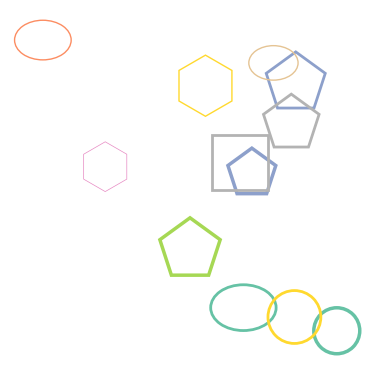[{"shape": "circle", "thickness": 2.5, "radius": 0.3, "center": [0.875, 0.141]}, {"shape": "oval", "thickness": 2, "radius": 0.42, "center": [0.632, 0.201]}, {"shape": "oval", "thickness": 1, "radius": 0.37, "center": [0.111, 0.896]}, {"shape": "pentagon", "thickness": 2, "radius": 0.4, "center": [0.768, 0.785]}, {"shape": "pentagon", "thickness": 2.5, "radius": 0.33, "center": [0.654, 0.55]}, {"shape": "hexagon", "thickness": 0.5, "radius": 0.32, "center": [0.273, 0.567]}, {"shape": "pentagon", "thickness": 2.5, "radius": 0.41, "center": [0.494, 0.352]}, {"shape": "circle", "thickness": 2, "radius": 0.34, "center": [0.765, 0.177]}, {"shape": "hexagon", "thickness": 1, "radius": 0.4, "center": [0.534, 0.777]}, {"shape": "oval", "thickness": 1, "radius": 0.32, "center": [0.71, 0.837]}, {"shape": "pentagon", "thickness": 2, "radius": 0.38, "center": [0.757, 0.68]}, {"shape": "square", "thickness": 2, "radius": 0.36, "center": [0.624, 0.578]}]